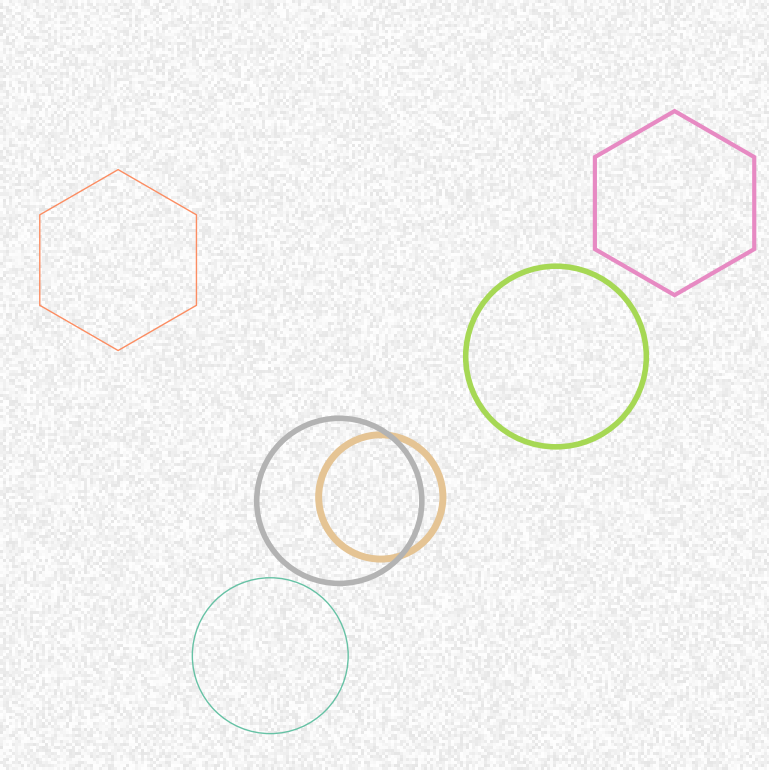[{"shape": "circle", "thickness": 0.5, "radius": 0.51, "center": [0.351, 0.148]}, {"shape": "hexagon", "thickness": 0.5, "radius": 0.59, "center": [0.153, 0.662]}, {"shape": "hexagon", "thickness": 1.5, "radius": 0.6, "center": [0.876, 0.736]}, {"shape": "circle", "thickness": 2, "radius": 0.59, "center": [0.722, 0.537]}, {"shape": "circle", "thickness": 2.5, "radius": 0.4, "center": [0.495, 0.355]}, {"shape": "circle", "thickness": 2, "radius": 0.54, "center": [0.441, 0.35]}]